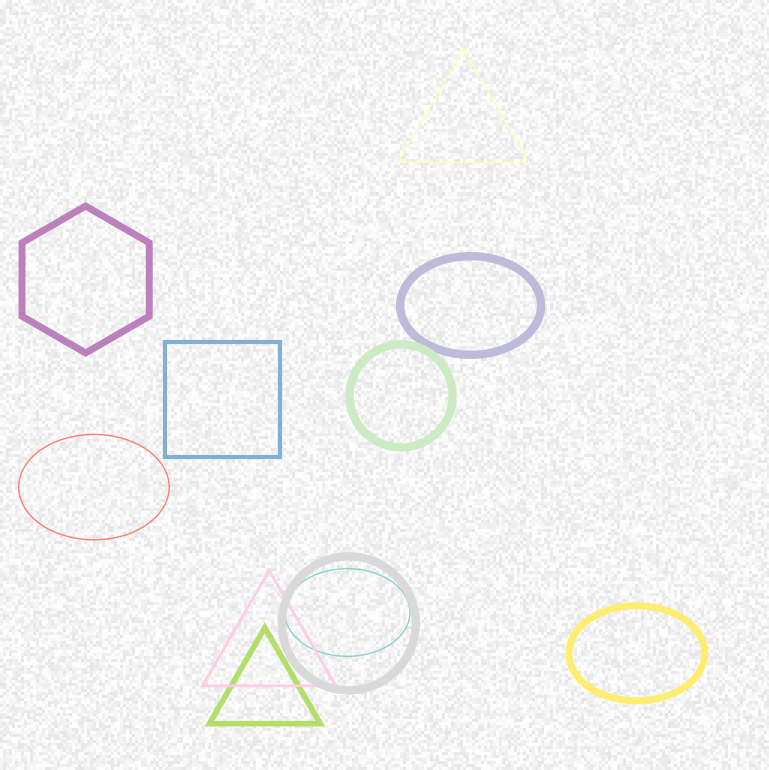[{"shape": "oval", "thickness": 0.5, "radius": 0.41, "center": [0.451, 0.205]}, {"shape": "triangle", "thickness": 0.5, "radius": 0.49, "center": [0.602, 0.838]}, {"shape": "oval", "thickness": 3, "radius": 0.46, "center": [0.611, 0.603]}, {"shape": "oval", "thickness": 0.5, "radius": 0.49, "center": [0.122, 0.367]}, {"shape": "square", "thickness": 1.5, "radius": 0.37, "center": [0.289, 0.481]}, {"shape": "triangle", "thickness": 2, "radius": 0.42, "center": [0.344, 0.102]}, {"shape": "triangle", "thickness": 1, "radius": 0.5, "center": [0.35, 0.159]}, {"shape": "circle", "thickness": 3, "radius": 0.43, "center": [0.453, 0.191]}, {"shape": "hexagon", "thickness": 2.5, "radius": 0.48, "center": [0.111, 0.637]}, {"shape": "circle", "thickness": 3, "radius": 0.33, "center": [0.521, 0.486]}, {"shape": "oval", "thickness": 2.5, "radius": 0.44, "center": [0.827, 0.152]}]